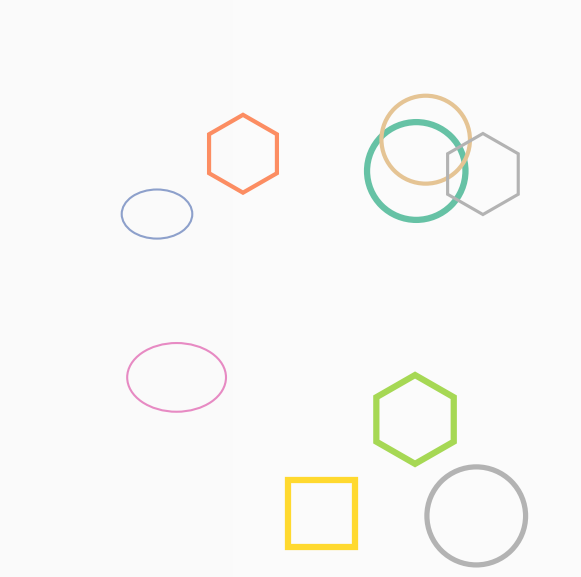[{"shape": "circle", "thickness": 3, "radius": 0.42, "center": [0.716, 0.703]}, {"shape": "hexagon", "thickness": 2, "radius": 0.34, "center": [0.418, 0.733]}, {"shape": "oval", "thickness": 1, "radius": 0.3, "center": [0.27, 0.628]}, {"shape": "oval", "thickness": 1, "radius": 0.42, "center": [0.304, 0.346]}, {"shape": "hexagon", "thickness": 3, "radius": 0.38, "center": [0.714, 0.273]}, {"shape": "square", "thickness": 3, "radius": 0.29, "center": [0.554, 0.11]}, {"shape": "circle", "thickness": 2, "radius": 0.38, "center": [0.732, 0.757]}, {"shape": "hexagon", "thickness": 1.5, "radius": 0.35, "center": [0.831, 0.698]}, {"shape": "circle", "thickness": 2.5, "radius": 0.42, "center": [0.819, 0.106]}]